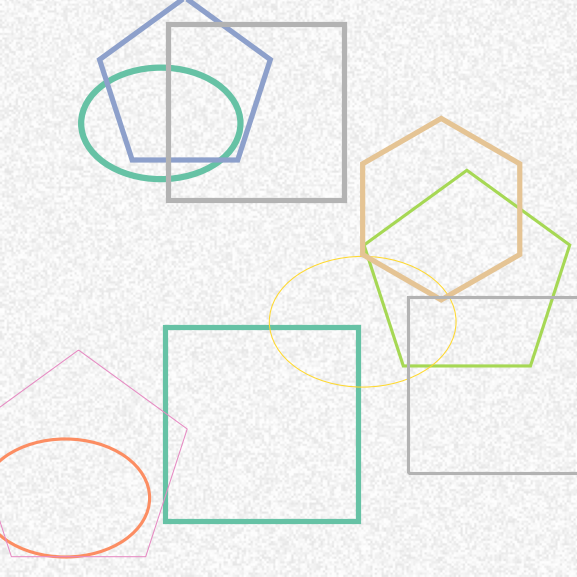[{"shape": "square", "thickness": 2.5, "radius": 0.84, "center": [0.453, 0.265]}, {"shape": "oval", "thickness": 3, "radius": 0.69, "center": [0.278, 0.785]}, {"shape": "oval", "thickness": 1.5, "radius": 0.73, "center": [0.113, 0.137]}, {"shape": "pentagon", "thickness": 2.5, "radius": 0.78, "center": [0.32, 0.848]}, {"shape": "pentagon", "thickness": 0.5, "radius": 0.99, "center": [0.136, 0.195]}, {"shape": "pentagon", "thickness": 1.5, "radius": 0.94, "center": [0.808, 0.517]}, {"shape": "oval", "thickness": 0.5, "radius": 0.81, "center": [0.628, 0.442]}, {"shape": "hexagon", "thickness": 2.5, "radius": 0.79, "center": [0.764, 0.637]}, {"shape": "square", "thickness": 2.5, "radius": 0.76, "center": [0.443, 0.805]}, {"shape": "square", "thickness": 1.5, "radius": 0.77, "center": [0.86, 0.332]}]